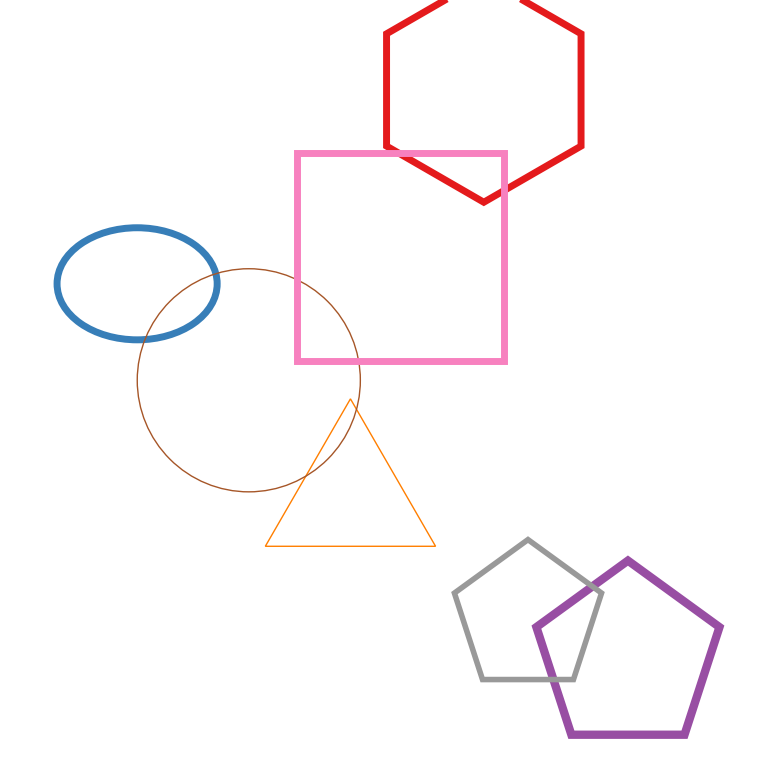[{"shape": "hexagon", "thickness": 2.5, "radius": 0.73, "center": [0.628, 0.883]}, {"shape": "oval", "thickness": 2.5, "radius": 0.52, "center": [0.178, 0.631]}, {"shape": "pentagon", "thickness": 3, "radius": 0.62, "center": [0.815, 0.147]}, {"shape": "triangle", "thickness": 0.5, "radius": 0.64, "center": [0.455, 0.354]}, {"shape": "circle", "thickness": 0.5, "radius": 0.72, "center": [0.323, 0.506]}, {"shape": "square", "thickness": 2.5, "radius": 0.67, "center": [0.52, 0.666]}, {"shape": "pentagon", "thickness": 2, "radius": 0.5, "center": [0.686, 0.199]}]